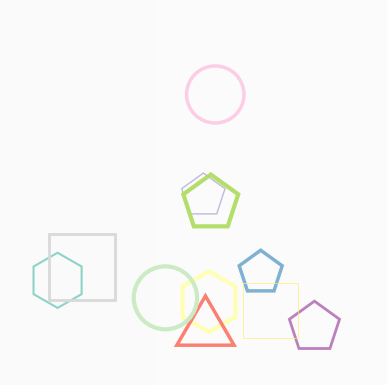[{"shape": "hexagon", "thickness": 1.5, "radius": 0.36, "center": [0.149, 0.272]}, {"shape": "hexagon", "thickness": 3, "radius": 0.39, "center": [0.539, 0.216]}, {"shape": "pentagon", "thickness": 1, "radius": 0.29, "center": [0.525, 0.492]}, {"shape": "triangle", "thickness": 2.5, "radius": 0.43, "center": [0.53, 0.146]}, {"shape": "pentagon", "thickness": 2.5, "radius": 0.29, "center": [0.673, 0.292]}, {"shape": "pentagon", "thickness": 3, "radius": 0.37, "center": [0.544, 0.472]}, {"shape": "circle", "thickness": 2.5, "radius": 0.37, "center": [0.556, 0.755]}, {"shape": "square", "thickness": 2, "radius": 0.42, "center": [0.211, 0.307]}, {"shape": "pentagon", "thickness": 2, "radius": 0.34, "center": [0.811, 0.15]}, {"shape": "circle", "thickness": 3, "radius": 0.41, "center": [0.427, 0.226]}, {"shape": "square", "thickness": 0.5, "radius": 0.36, "center": [0.697, 0.194]}]